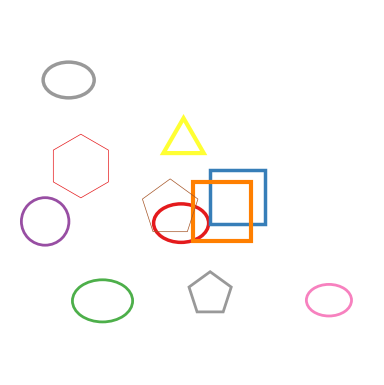[{"shape": "hexagon", "thickness": 0.5, "radius": 0.41, "center": [0.21, 0.569]}, {"shape": "oval", "thickness": 2.5, "radius": 0.36, "center": [0.47, 0.42]}, {"shape": "square", "thickness": 2.5, "radius": 0.35, "center": [0.617, 0.488]}, {"shape": "oval", "thickness": 2, "radius": 0.39, "center": [0.266, 0.219]}, {"shape": "circle", "thickness": 2, "radius": 0.31, "center": [0.117, 0.425]}, {"shape": "square", "thickness": 3, "radius": 0.38, "center": [0.576, 0.451]}, {"shape": "triangle", "thickness": 3, "radius": 0.3, "center": [0.477, 0.633]}, {"shape": "pentagon", "thickness": 0.5, "radius": 0.38, "center": [0.442, 0.46]}, {"shape": "oval", "thickness": 2, "radius": 0.29, "center": [0.854, 0.22]}, {"shape": "oval", "thickness": 2.5, "radius": 0.33, "center": [0.178, 0.792]}, {"shape": "pentagon", "thickness": 2, "radius": 0.29, "center": [0.546, 0.237]}]